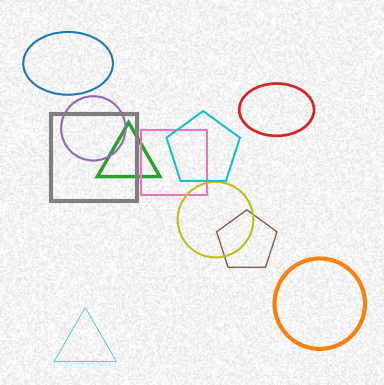[{"shape": "oval", "thickness": 1.5, "radius": 0.58, "center": [0.177, 0.835]}, {"shape": "circle", "thickness": 3, "radius": 0.59, "center": [0.83, 0.211]}, {"shape": "triangle", "thickness": 2.5, "radius": 0.47, "center": [0.334, 0.588]}, {"shape": "oval", "thickness": 2, "radius": 0.49, "center": [0.718, 0.715]}, {"shape": "circle", "thickness": 1.5, "radius": 0.42, "center": [0.242, 0.667]}, {"shape": "pentagon", "thickness": 1, "radius": 0.41, "center": [0.641, 0.372]}, {"shape": "square", "thickness": 1.5, "radius": 0.42, "center": [0.452, 0.579]}, {"shape": "square", "thickness": 3, "radius": 0.56, "center": [0.244, 0.591]}, {"shape": "circle", "thickness": 1.5, "radius": 0.49, "center": [0.56, 0.43]}, {"shape": "triangle", "thickness": 0.5, "radius": 0.47, "center": [0.221, 0.108]}, {"shape": "pentagon", "thickness": 1.5, "radius": 0.5, "center": [0.528, 0.611]}]